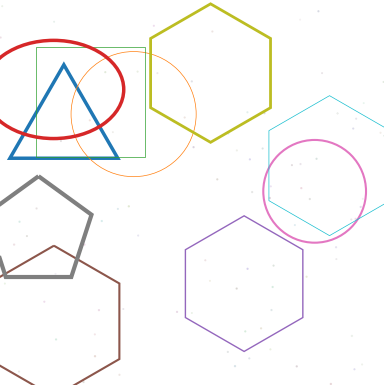[{"shape": "triangle", "thickness": 2.5, "radius": 0.81, "center": [0.166, 0.67]}, {"shape": "circle", "thickness": 0.5, "radius": 0.81, "center": [0.347, 0.704]}, {"shape": "square", "thickness": 0.5, "radius": 0.71, "center": [0.235, 0.735]}, {"shape": "oval", "thickness": 2.5, "radius": 0.91, "center": [0.139, 0.768]}, {"shape": "hexagon", "thickness": 1, "radius": 0.88, "center": [0.634, 0.263]}, {"shape": "hexagon", "thickness": 1.5, "radius": 0.98, "center": [0.14, 0.166]}, {"shape": "circle", "thickness": 1.5, "radius": 0.67, "center": [0.817, 0.503]}, {"shape": "pentagon", "thickness": 3, "radius": 0.72, "center": [0.1, 0.398]}, {"shape": "hexagon", "thickness": 2, "radius": 0.9, "center": [0.547, 0.81]}, {"shape": "hexagon", "thickness": 0.5, "radius": 0.91, "center": [0.856, 0.57]}]